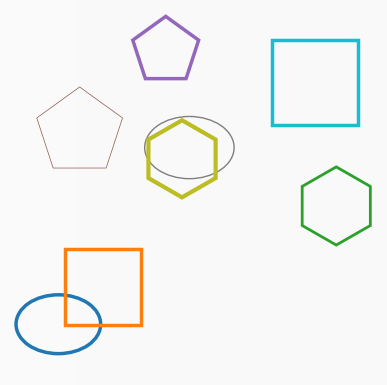[{"shape": "oval", "thickness": 2.5, "radius": 0.55, "center": [0.151, 0.158]}, {"shape": "square", "thickness": 2.5, "radius": 0.49, "center": [0.266, 0.256]}, {"shape": "hexagon", "thickness": 2, "radius": 0.51, "center": [0.868, 0.465]}, {"shape": "pentagon", "thickness": 2.5, "radius": 0.45, "center": [0.428, 0.868]}, {"shape": "pentagon", "thickness": 0.5, "radius": 0.58, "center": [0.206, 0.658]}, {"shape": "oval", "thickness": 1, "radius": 0.58, "center": [0.489, 0.617]}, {"shape": "hexagon", "thickness": 3, "radius": 0.5, "center": [0.47, 0.588]}, {"shape": "square", "thickness": 2.5, "radius": 0.55, "center": [0.813, 0.785]}]